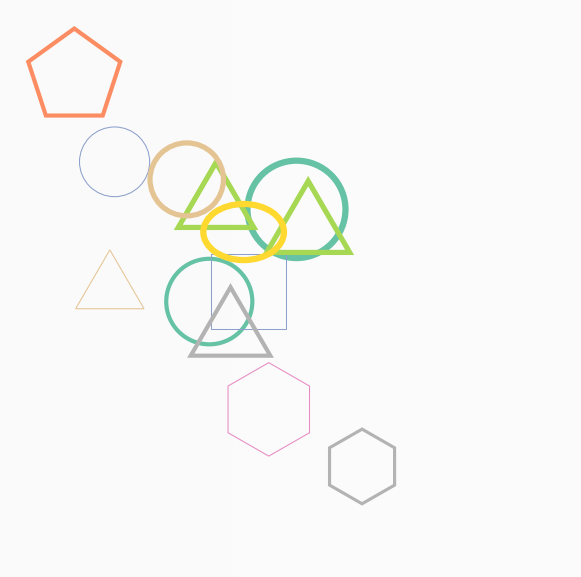[{"shape": "circle", "thickness": 3, "radius": 0.42, "center": [0.51, 0.637]}, {"shape": "circle", "thickness": 2, "radius": 0.37, "center": [0.36, 0.477]}, {"shape": "pentagon", "thickness": 2, "radius": 0.42, "center": [0.128, 0.866]}, {"shape": "square", "thickness": 0.5, "radius": 0.32, "center": [0.428, 0.494]}, {"shape": "circle", "thickness": 0.5, "radius": 0.3, "center": [0.197, 0.719]}, {"shape": "hexagon", "thickness": 0.5, "radius": 0.4, "center": [0.462, 0.29]}, {"shape": "triangle", "thickness": 2.5, "radius": 0.37, "center": [0.372, 0.643]}, {"shape": "triangle", "thickness": 2.5, "radius": 0.41, "center": [0.53, 0.603]}, {"shape": "oval", "thickness": 3, "radius": 0.35, "center": [0.419, 0.597]}, {"shape": "circle", "thickness": 2.5, "radius": 0.32, "center": [0.321, 0.689]}, {"shape": "triangle", "thickness": 0.5, "radius": 0.34, "center": [0.189, 0.498]}, {"shape": "triangle", "thickness": 2, "radius": 0.4, "center": [0.397, 0.423]}, {"shape": "hexagon", "thickness": 1.5, "radius": 0.32, "center": [0.623, 0.191]}]